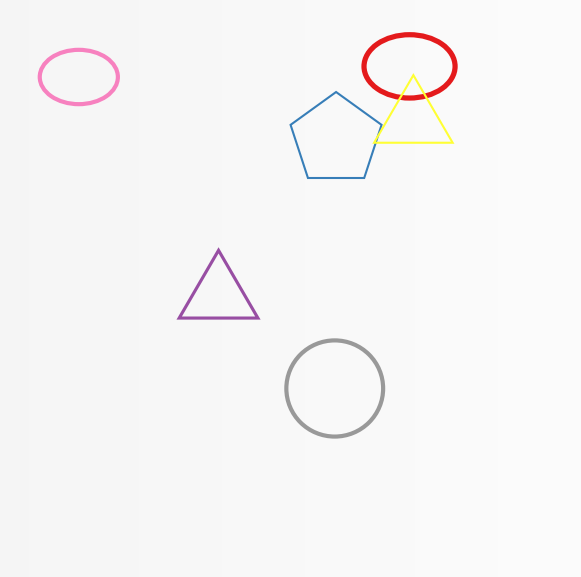[{"shape": "oval", "thickness": 2.5, "radius": 0.39, "center": [0.705, 0.884]}, {"shape": "pentagon", "thickness": 1, "radius": 0.41, "center": [0.578, 0.757]}, {"shape": "triangle", "thickness": 1.5, "radius": 0.39, "center": [0.376, 0.487]}, {"shape": "triangle", "thickness": 1, "radius": 0.39, "center": [0.711, 0.791]}, {"shape": "oval", "thickness": 2, "radius": 0.34, "center": [0.136, 0.866]}, {"shape": "circle", "thickness": 2, "radius": 0.42, "center": [0.576, 0.326]}]